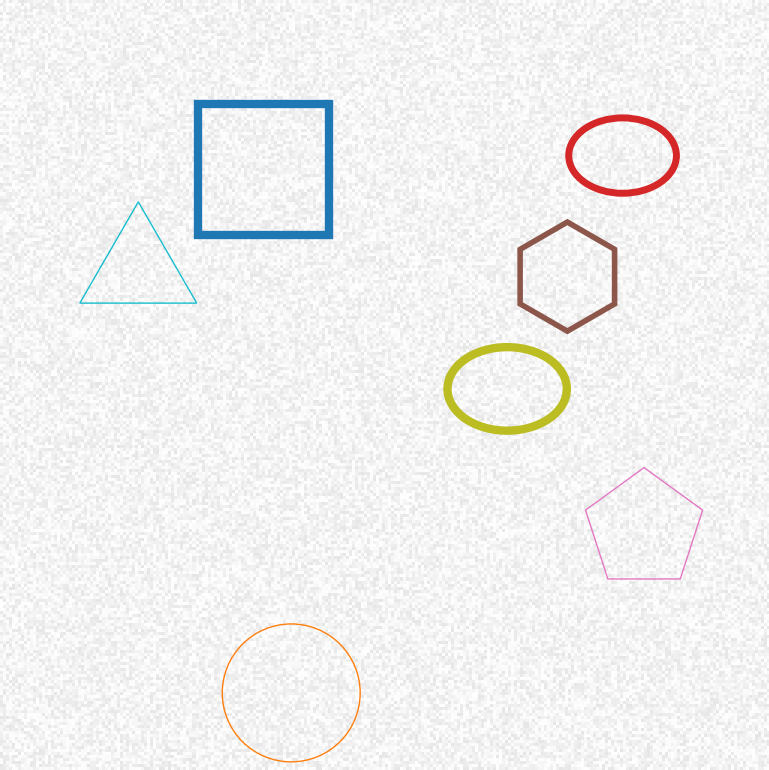[{"shape": "square", "thickness": 3, "radius": 0.43, "center": [0.342, 0.78]}, {"shape": "circle", "thickness": 0.5, "radius": 0.45, "center": [0.378, 0.1]}, {"shape": "oval", "thickness": 2.5, "radius": 0.35, "center": [0.809, 0.798]}, {"shape": "hexagon", "thickness": 2, "radius": 0.35, "center": [0.737, 0.641]}, {"shape": "pentagon", "thickness": 0.5, "radius": 0.4, "center": [0.836, 0.313]}, {"shape": "oval", "thickness": 3, "radius": 0.39, "center": [0.659, 0.495]}, {"shape": "triangle", "thickness": 0.5, "radius": 0.44, "center": [0.18, 0.65]}]